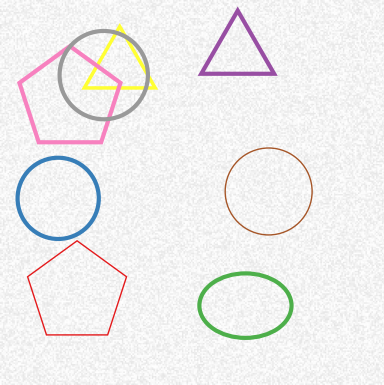[{"shape": "pentagon", "thickness": 1, "radius": 0.68, "center": [0.2, 0.239]}, {"shape": "circle", "thickness": 3, "radius": 0.53, "center": [0.151, 0.485]}, {"shape": "oval", "thickness": 3, "radius": 0.6, "center": [0.638, 0.206]}, {"shape": "triangle", "thickness": 3, "radius": 0.55, "center": [0.617, 0.863]}, {"shape": "triangle", "thickness": 2.5, "radius": 0.53, "center": [0.311, 0.825]}, {"shape": "circle", "thickness": 1, "radius": 0.56, "center": [0.698, 0.503]}, {"shape": "pentagon", "thickness": 3, "radius": 0.69, "center": [0.182, 0.742]}, {"shape": "circle", "thickness": 3, "radius": 0.57, "center": [0.269, 0.805]}]